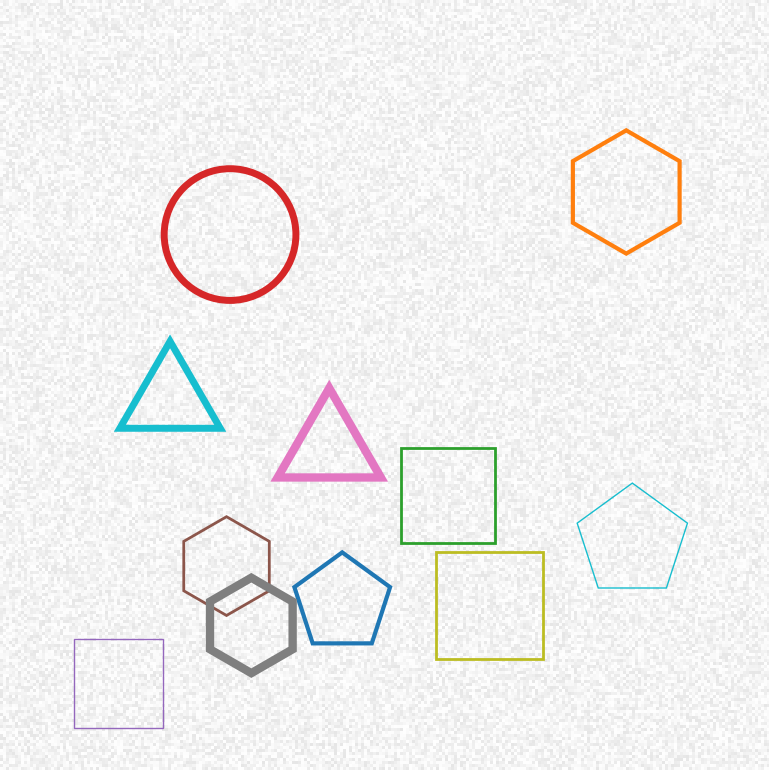[{"shape": "pentagon", "thickness": 1.5, "radius": 0.33, "center": [0.444, 0.217]}, {"shape": "hexagon", "thickness": 1.5, "radius": 0.4, "center": [0.813, 0.751]}, {"shape": "square", "thickness": 1, "radius": 0.31, "center": [0.581, 0.356]}, {"shape": "circle", "thickness": 2.5, "radius": 0.43, "center": [0.299, 0.695]}, {"shape": "square", "thickness": 0.5, "radius": 0.29, "center": [0.154, 0.112]}, {"shape": "hexagon", "thickness": 1, "radius": 0.32, "center": [0.294, 0.265]}, {"shape": "triangle", "thickness": 3, "radius": 0.39, "center": [0.428, 0.419]}, {"shape": "hexagon", "thickness": 3, "radius": 0.31, "center": [0.326, 0.188]}, {"shape": "square", "thickness": 1, "radius": 0.35, "center": [0.636, 0.214]}, {"shape": "triangle", "thickness": 2.5, "radius": 0.38, "center": [0.221, 0.481]}, {"shape": "pentagon", "thickness": 0.5, "radius": 0.38, "center": [0.821, 0.297]}]